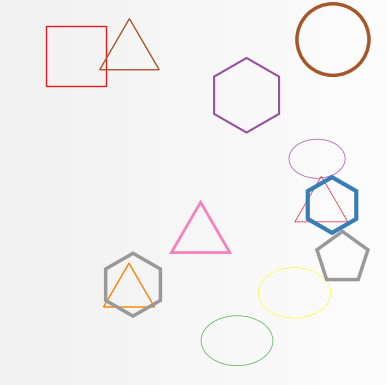[{"shape": "square", "thickness": 1, "radius": 0.39, "center": [0.196, 0.854]}, {"shape": "triangle", "thickness": 0.5, "radius": 0.39, "center": [0.829, 0.463]}, {"shape": "hexagon", "thickness": 3, "radius": 0.36, "center": [0.857, 0.467]}, {"shape": "oval", "thickness": 0.5, "radius": 0.46, "center": [0.612, 0.115]}, {"shape": "oval", "thickness": 0.5, "radius": 0.36, "center": [0.818, 0.588]}, {"shape": "hexagon", "thickness": 1.5, "radius": 0.48, "center": [0.636, 0.753]}, {"shape": "triangle", "thickness": 1, "radius": 0.38, "center": [0.333, 0.241]}, {"shape": "oval", "thickness": 0.5, "radius": 0.47, "center": [0.76, 0.239]}, {"shape": "circle", "thickness": 2.5, "radius": 0.46, "center": [0.859, 0.897]}, {"shape": "triangle", "thickness": 1, "radius": 0.44, "center": [0.334, 0.863]}, {"shape": "triangle", "thickness": 2, "radius": 0.44, "center": [0.518, 0.388]}, {"shape": "pentagon", "thickness": 2.5, "radius": 0.35, "center": [0.884, 0.33]}, {"shape": "hexagon", "thickness": 2.5, "radius": 0.41, "center": [0.343, 0.261]}]